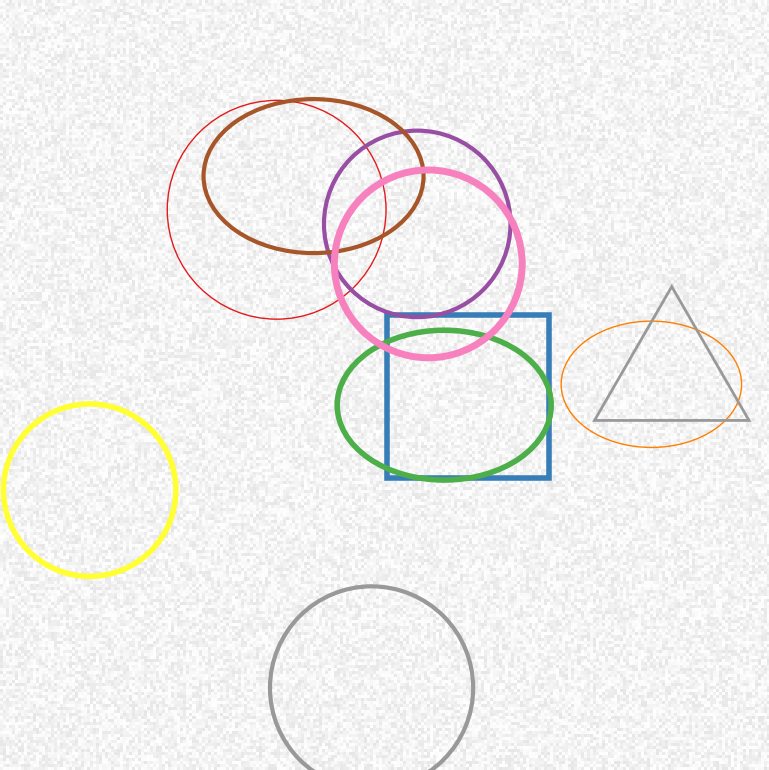[{"shape": "circle", "thickness": 0.5, "radius": 0.71, "center": [0.359, 0.728]}, {"shape": "square", "thickness": 2, "radius": 0.53, "center": [0.608, 0.485]}, {"shape": "oval", "thickness": 2, "radius": 0.69, "center": [0.577, 0.474]}, {"shape": "circle", "thickness": 1.5, "radius": 0.61, "center": [0.542, 0.709]}, {"shape": "oval", "thickness": 0.5, "radius": 0.59, "center": [0.846, 0.501]}, {"shape": "circle", "thickness": 2, "radius": 0.56, "center": [0.116, 0.363]}, {"shape": "oval", "thickness": 1.5, "radius": 0.71, "center": [0.407, 0.771]}, {"shape": "circle", "thickness": 2.5, "radius": 0.61, "center": [0.556, 0.657]}, {"shape": "circle", "thickness": 1.5, "radius": 0.66, "center": [0.483, 0.107]}, {"shape": "triangle", "thickness": 1, "radius": 0.58, "center": [0.872, 0.512]}]